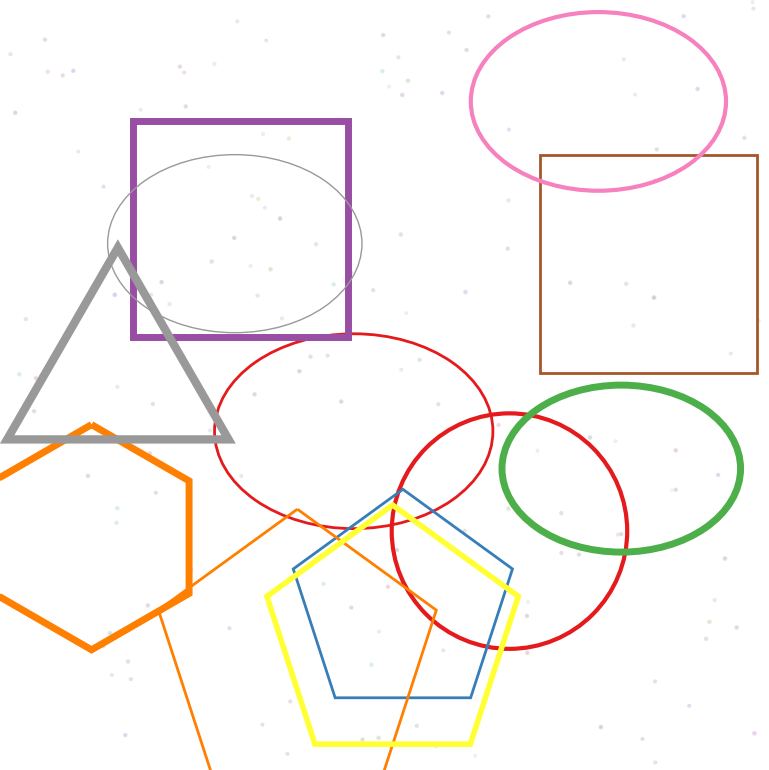[{"shape": "oval", "thickness": 1, "radius": 0.9, "center": [0.459, 0.44]}, {"shape": "circle", "thickness": 1.5, "radius": 0.76, "center": [0.662, 0.31]}, {"shape": "pentagon", "thickness": 1, "radius": 0.75, "center": [0.523, 0.215]}, {"shape": "oval", "thickness": 2.5, "radius": 0.77, "center": [0.807, 0.391]}, {"shape": "square", "thickness": 2.5, "radius": 0.7, "center": [0.312, 0.702]}, {"shape": "pentagon", "thickness": 1, "radius": 0.95, "center": [0.386, 0.149]}, {"shape": "hexagon", "thickness": 2.5, "radius": 0.73, "center": [0.119, 0.302]}, {"shape": "pentagon", "thickness": 2, "radius": 0.86, "center": [0.51, 0.172]}, {"shape": "square", "thickness": 1, "radius": 0.71, "center": [0.842, 0.657]}, {"shape": "oval", "thickness": 1.5, "radius": 0.83, "center": [0.777, 0.868]}, {"shape": "oval", "thickness": 0.5, "radius": 0.83, "center": [0.305, 0.684]}, {"shape": "triangle", "thickness": 3, "radius": 0.83, "center": [0.153, 0.512]}]